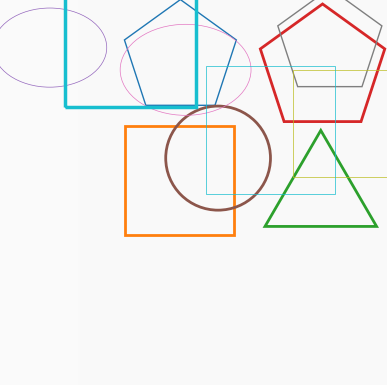[{"shape": "pentagon", "thickness": 1, "radius": 0.76, "center": [0.466, 0.849]}, {"shape": "square", "thickness": 2, "radius": 0.71, "center": [0.463, 0.532]}, {"shape": "triangle", "thickness": 2, "radius": 0.83, "center": [0.828, 0.495]}, {"shape": "pentagon", "thickness": 2, "radius": 0.84, "center": [0.832, 0.821]}, {"shape": "oval", "thickness": 0.5, "radius": 0.73, "center": [0.129, 0.876]}, {"shape": "circle", "thickness": 2, "radius": 0.68, "center": [0.563, 0.589]}, {"shape": "oval", "thickness": 0.5, "radius": 0.84, "center": [0.479, 0.819]}, {"shape": "pentagon", "thickness": 1, "radius": 0.71, "center": [0.851, 0.889]}, {"shape": "square", "thickness": 0.5, "radius": 0.7, "center": [0.894, 0.68]}, {"shape": "square", "thickness": 2.5, "radius": 0.84, "center": [0.337, 0.892]}, {"shape": "square", "thickness": 0.5, "radius": 0.83, "center": [0.698, 0.663]}]